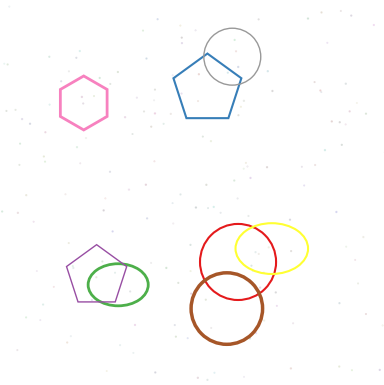[{"shape": "circle", "thickness": 1.5, "radius": 0.49, "center": [0.618, 0.32]}, {"shape": "pentagon", "thickness": 1.5, "radius": 0.46, "center": [0.539, 0.768]}, {"shape": "oval", "thickness": 2, "radius": 0.39, "center": [0.307, 0.26]}, {"shape": "pentagon", "thickness": 1, "radius": 0.41, "center": [0.251, 0.282]}, {"shape": "oval", "thickness": 1.5, "radius": 0.47, "center": [0.706, 0.354]}, {"shape": "circle", "thickness": 2.5, "radius": 0.46, "center": [0.589, 0.199]}, {"shape": "hexagon", "thickness": 2, "radius": 0.35, "center": [0.217, 0.733]}, {"shape": "circle", "thickness": 1, "radius": 0.37, "center": [0.603, 0.853]}]